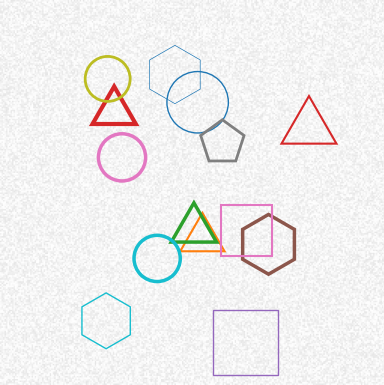[{"shape": "circle", "thickness": 1, "radius": 0.4, "center": [0.513, 0.734]}, {"shape": "hexagon", "thickness": 0.5, "radius": 0.38, "center": [0.454, 0.806]}, {"shape": "triangle", "thickness": 1.5, "radius": 0.33, "center": [0.526, 0.381]}, {"shape": "triangle", "thickness": 2.5, "radius": 0.34, "center": [0.504, 0.405]}, {"shape": "triangle", "thickness": 1.5, "radius": 0.41, "center": [0.803, 0.668]}, {"shape": "triangle", "thickness": 3, "radius": 0.32, "center": [0.297, 0.71]}, {"shape": "square", "thickness": 1, "radius": 0.42, "center": [0.637, 0.111]}, {"shape": "hexagon", "thickness": 2.5, "radius": 0.39, "center": [0.697, 0.365]}, {"shape": "square", "thickness": 1.5, "radius": 0.33, "center": [0.639, 0.402]}, {"shape": "circle", "thickness": 2.5, "radius": 0.31, "center": [0.317, 0.591]}, {"shape": "pentagon", "thickness": 2, "radius": 0.3, "center": [0.578, 0.63]}, {"shape": "circle", "thickness": 2, "radius": 0.29, "center": [0.28, 0.795]}, {"shape": "hexagon", "thickness": 1, "radius": 0.36, "center": [0.276, 0.167]}, {"shape": "circle", "thickness": 2.5, "radius": 0.3, "center": [0.408, 0.329]}]